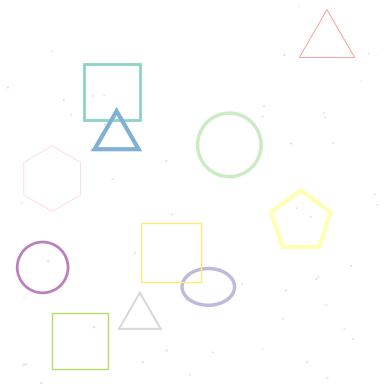[{"shape": "square", "thickness": 2, "radius": 0.36, "center": [0.292, 0.762]}, {"shape": "pentagon", "thickness": 3, "radius": 0.41, "center": [0.781, 0.424]}, {"shape": "oval", "thickness": 2.5, "radius": 0.34, "center": [0.541, 0.255]}, {"shape": "triangle", "thickness": 0.5, "radius": 0.41, "center": [0.849, 0.892]}, {"shape": "triangle", "thickness": 3, "radius": 0.33, "center": [0.303, 0.645]}, {"shape": "square", "thickness": 1, "radius": 0.36, "center": [0.208, 0.116]}, {"shape": "hexagon", "thickness": 0.5, "radius": 0.42, "center": [0.135, 0.536]}, {"shape": "triangle", "thickness": 1.5, "radius": 0.31, "center": [0.363, 0.177]}, {"shape": "circle", "thickness": 2, "radius": 0.33, "center": [0.111, 0.305]}, {"shape": "circle", "thickness": 2.5, "radius": 0.41, "center": [0.596, 0.624]}, {"shape": "square", "thickness": 1, "radius": 0.39, "center": [0.444, 0.343]}]